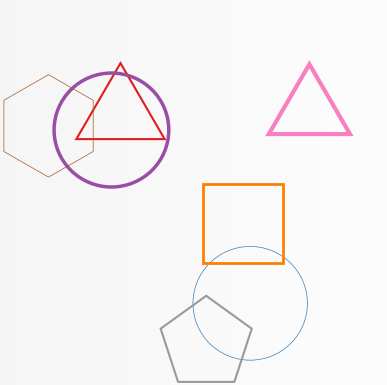[{"shape": "triangle", "thickness": 1.5, "radius": 0.66, "center": [0.311, 0.704]}, {"shape": "circle", "thickness": 0.5, "radius": 0.74, "center": [0.646, 0.212]}, {"shape": "circle", "thickness": 2.5, "radius": 0.74, "center": [0.288, 0.662]}, {"shape": "square", "thickness": 2, "radius": 0.52, "center": [0.626, 0.419]}, {"shape": "hexagon", "thickness": 0.5, "radius": 0.67, "center": [0.125, 0.673]}, {"shape": "triangle", "thickness": 3, "radius": 0.6, "center": [0.798, 0.712]}, {"shape": "pentagon", "thickness": 1.5, "radius": 0.62, "center": [0.532, 0.108]}]